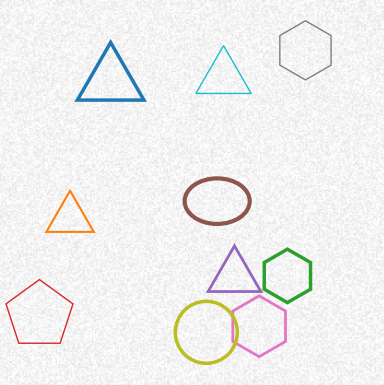[{"shape": "triangle", "thickness": 2.5, "radius": 0.5, "center": [0.287, 0.79]}, {"shape": "triangle", "thickness": 1.5, "radius": 0.36, "center": [0.182, 0.433]}, {"shape": "hexagon", "thickness": 2.5, "radius": 0.35, "center": [0.746, 0.283]}, {"shape": "pentagon", "thickness": 1, "radius": 0.46, "center": [0.103, 0.182]}, {"shape": "triangle", "thickness": 2, "radius": 0.4, "center": [0.609, 0.282]}, {"shape": "oval", "thickness": 3, "radius": 0.42, "center": [0.564, 0.477]}, {"shape": "hexagon", "thickness": 2, "radius": 0.4, "center": [0.673, 0.153]}, {"shape": "hexagon", "thickness": 1, "radius": 0.38, "center": [0.793, 0.869]}, {"shape": "circle", "thickness": 2.5, "radius": 0.4, "center": [0.536, 0.137]}, {"shape": "triangle", "thickness": 1, "radius": 0.41, "center": [0.581, 0.799]}]